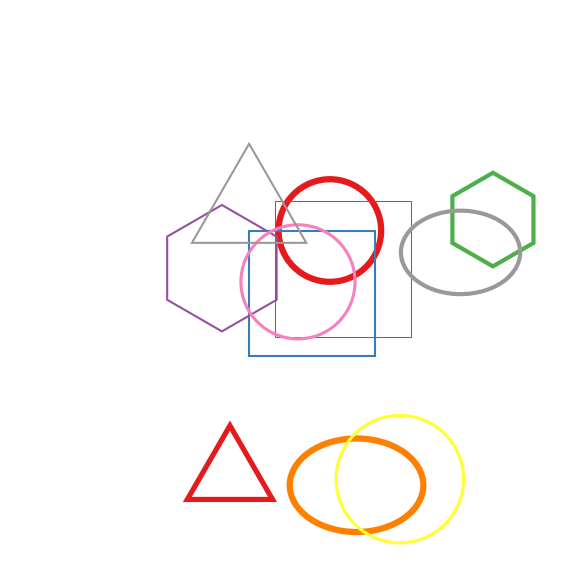[{"shape": "circle", "thickness": 3, "radius": 0.44, "center": [0.571, 0.6]}, {"shape": "triangle", "thickness": 2.5, "radius": 0.43, "center": [0.398, 0.177]}, {"shape": "square", "thickness": 1, "radius": 0.54, "center": [0.54, 0.491]}, {"shape": "hexagon", "thickness": 2, "radius": 0.41, "center": [0.854, 0.619]}, {"shape": "hexagon", "thickness": 1, "radius": 0.55, "center": [0.384, 0.535]}, {"shape": "oval", "thickness": 3, "radius": 0.58, "center": [0.617, 0.159]}, {"shape": "circle", "thickness": 1.5, "radius": 0.55, "center": [0.692, 0.17]}, {"shape": "square", "thickness": 0.5, "radius": 0.59, "center": [0.594, 0.533]}, {"shape": "circle", "thickness": 1.5, "radius": 0.49, "center": [0.516, 0.511]}, {"shape": "triangle", "thickness": 1, "radius": 0.57, "center": [0.431, 0.636]}, {"shape": "oval", "thickness": 2, "radius": 0.52, "center": [0.797, 0.562]}]